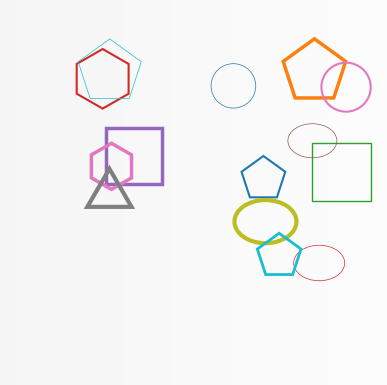[{"shape": "pentagon", "thickness": 1.5, "radius": 0.3, "center": [0.68, 0.535]}, {"shape": "circle", "thickness": 0.5, "radius": 0.29, "center": [0.602, 0.777]}, {"shape": "pentagon", "thickness": 2.5, "radius": 0.42, "center": [0.811, 0.814]}, {"shape": "square", "thickness": 1, "radius": 0.38, "center": [0.882, 0.552]}, {"shape": "oval", "thickness": 0.5, "radius": 0.33, "center": [0.824, 0.317]}, {"shape": "hexagon", "thickness": 1.5, "radius": 0.39, "center": [0.265, 0.795]}, {"shape": "square", "thickness": 2.5, "radius": 0.36, "center": [0.346, 0.594]}, {"shape": "oval", "thickness": 0.5, "radius": 0.32, "center": [0.806, 0.634]}, {"shape": "hexagon", "thickness": 2.5, "radius": 0.3, "center": [0.288, 0.568]}, {"shape": "circle", "thickness": 1.5, "radius": 0.32, "center": [0.893, 0.774]}, {"shape": "triangle", "thickness": 3, "radius": 0.33, "center": [0.282, 0.496]}, {"shape": "oval", "thickness": 3, "radius": 0.4, "center": [0.685, 0.424]}, {"shape": "pentagon", "thickness": 0.5, "radius": 0.43, "center": [0.283, 0.813]}, {"shape": "pentagon", "thickness": 2, "radius": 0.3, "center": [0.72, 0.335]}]